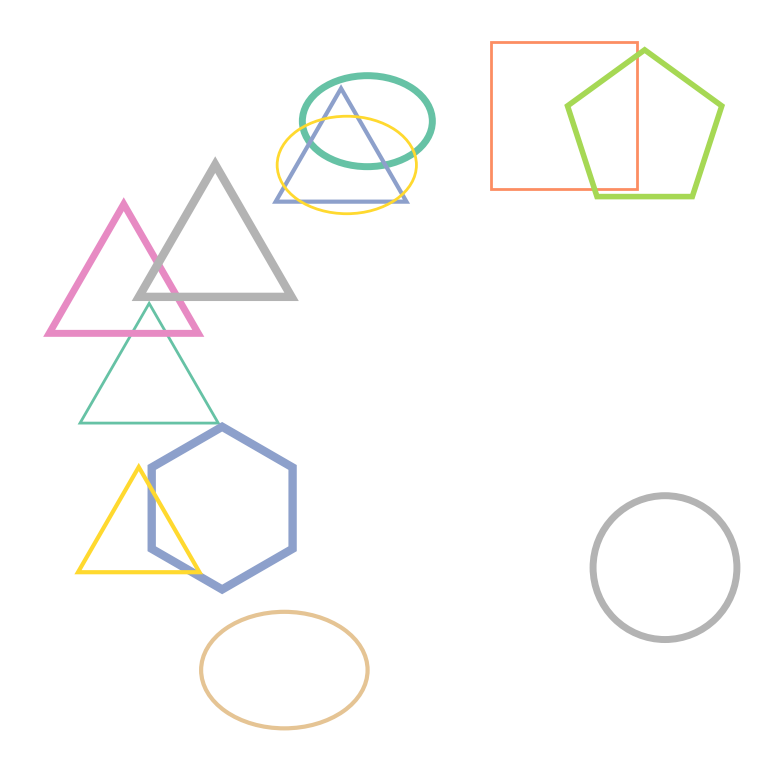[{"shape": "oval", "thickness": 2.5, "radius": 0.42, "center": [0.477, 0.843]}, {"shape": "triangle", "thickness": 1, "radius": 0.52, "center": [0.194, 0.502]}, {"shape": "square", "thickness": 1, "radius": 0.48, "center": [0.733, 0.85]}, {"shape": "hexagon", "thickness": 3, "radius": 0.53, "center": [0.289, 0.34]}, {"shape": "triangle", "thickness": 1.5, "radius": 0.49, "center": [0.443, 0.787]}, {"shape": "triangle", "thickness": 2.5, "radius": 0.56, "center": [0.161, 0.623]}, {"shape": "pentagon", "thickness": 2, "radius": 0.53, "center": [0.837, 0.83]}, {"shape": "triangle", "thickness": 1.5, "radius": 0.46, "center": [0.18, 0.302]}, {"shape": "oval", "thickness": 1, "radius": 0.45, "center": [0.45, 0.786]}, {"shape": "oval", "thickness": 1.5, "radius": 0.54, "center": [0.369, 0.13]}, {"shape": "circle", "thickness": 2.5, "radius": 0.47, "center": [0.864, 0.263]}, {"shape": "triangle", "thickness": 3, "radius": 0.57, "center": [0.28, 0.672]}]